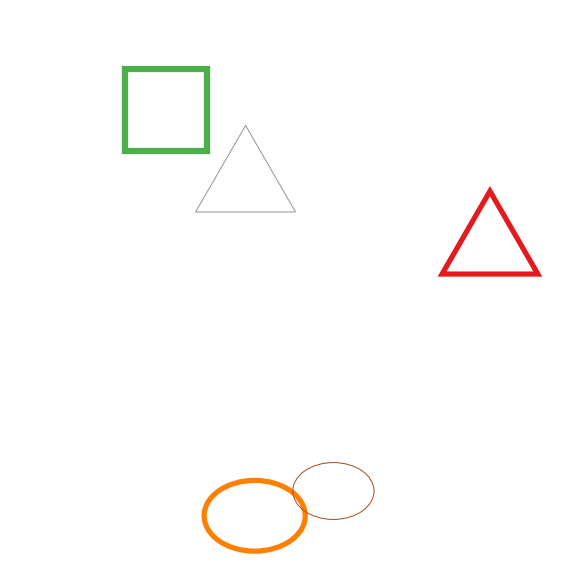[{"shape": "triangle", "thickness": 2.5, "radius": 0.48, "center": [0.848, 0.572]}, {"shape": "square", "thickness": 3, "radius": 0.35, "center": [0.287, 0.809]}, {"shape": "oval", "thickness": 2.5, "radius": 0.44, "center": [0.441, 0.106]}, {"shape": "oval", "thickness": 0.5, "radius": 0.35, "center": [0.577, 0.149]}, {"shape": "triangle", "thickness": 0.5, "radius": 0.5, "center": [0.425, 0.682]}]